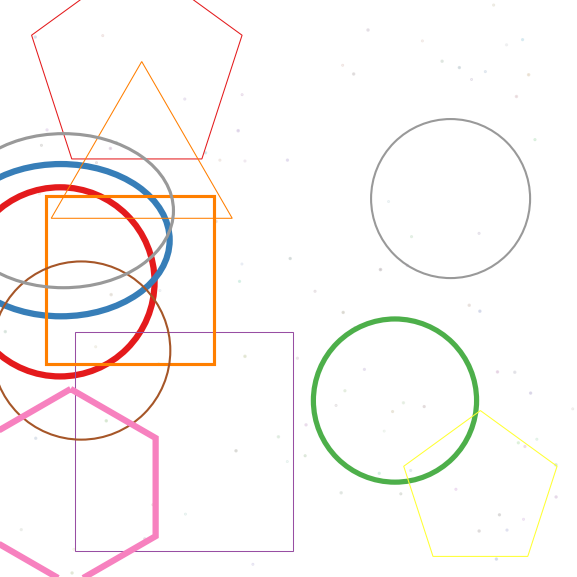[{"shape": "circle", "thickness": 3, "radius": 0.82, "center": [0.104, 0.511]}, {"shape": "pentagon", "thickness": 0.5, "radius": 0.96, "center": [0.237, 0.879]}, {"shape": "oval", "thickness": 3, "radius": 0.94, "center": [0.105, 0.583]}, {"shape": "circle", "thickness": 2.5, "radius": 0.71, "center": [0.684, 0.306]}, {"shape": "square", "thickness": 0.5, "radius": 0.95, "center": [0.319, 0.235]}, {"shape": "square", "thickness": 1.5, "radius": 0.73, "center": [0.224, 0.514]}, {"shape": "triangle", "thickness": 0.5, "radius": 0.9, "center": [0.245, 0.712]}, {"shape": "pentagon", "thickness": 0.5, "radius": 0.7, "center": [0.832, 0.149]}, {"shape": "circle", "thickness": 1, "radius": 0.77, "center": [0.141, 0.392]}, {"shape": "hexagon", "thickness": 3, "radius": 0.85, "center": [0.122, 0.156]}, {"shape": "circle", "thickness": 1, "radius": 0.69, "center": [0.78, 0.655]}, {"shape": "oval", "thickness": 1.5, "radius": 0.95, "center": [0.11, 0.634]}]